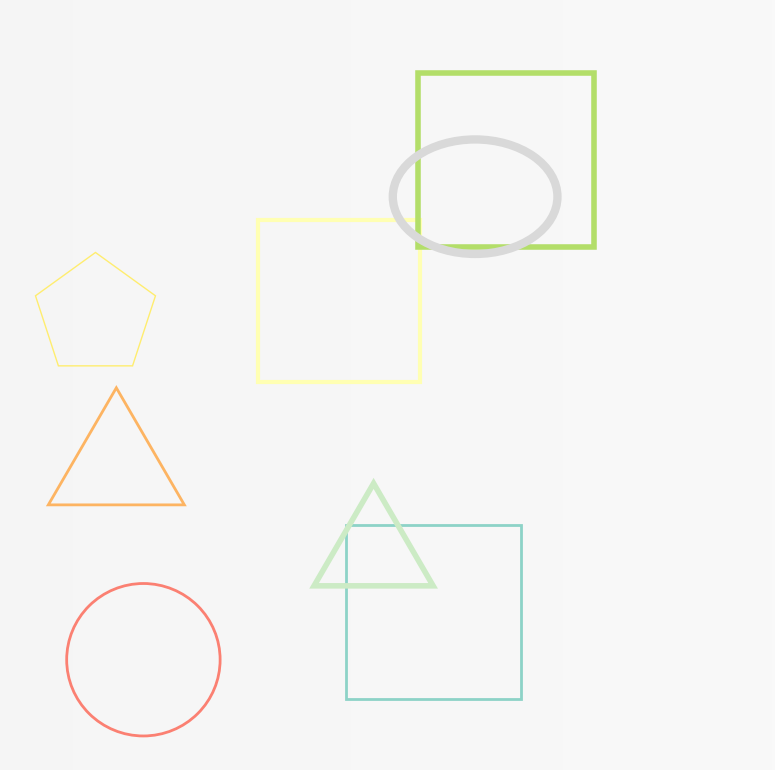[{"shape": "square", "thickness": 1, "radius": 0.56, "center": [0.559, 0.205]}, {"shape": "square", "thickness": 1.5, "radius": 0.52, "center": [0.437, 0.609]}, {"shape": "circle", "thickness": 1, "radius": 0.49, "center": [0.185, 0.143]}, {"shape": "triangle", "thickness": 1, "radius": 0.51, "center": [0.15, 0.395]}, {"shape": "square", "thickness": 2, "radius": 0.57, "center": [0.653, 0.792]}, {"shape": "oval", "thickness": 3, "radius": 0.53, "center": [0.613, 0.745]}, {"shape": "triangle", "thickness": 2, "radius": 0.44, "center": [0.482, 0.284]}, {"shape": "pentagon", "thickness": 0.5, "radius": 0.41, "center": [0.123, 0.591]}]